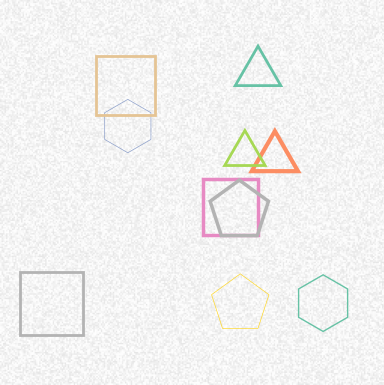[{"shape": "hexagon", "thickness": 1, "radius": 0.37, "center": [0.839, 0.213]}, {"shape": "triangle", "thickness": 2, "radius": 0.34, "center": [0.67, 0.812]}, {"shape": "triangle", "thickness": 3, "radius": 0.35, "center": [0.714, 0.59]}, {"shape": "hexagon", "thickness": 0.5, "radius": 0.35, "center": [0.332, 0.673]}, {"shape": "square", "thickness": 2.5, "radius": 0.36, "center": [0.598, 0.461]}, {"shape": "triangle", "thickness": 2, "radius": 0.3, "center": [0.636, 0.6]}, {"shape": "pentagon", "thickness": 0.5, "radius": 0.39, "center": [0.624, 0.21]}, {"shape": "square", "thickness": 2, "radius": 0.38, "center": [0.326, 0.778]}, {"shape": "square", "thickness": 2, "radius": 0.41, "center": [0.133, 0.212]}, {"shape": "pentagon", "thickness": 2.5, "radius": 0.4, "center": [0.622, 0.453]}]